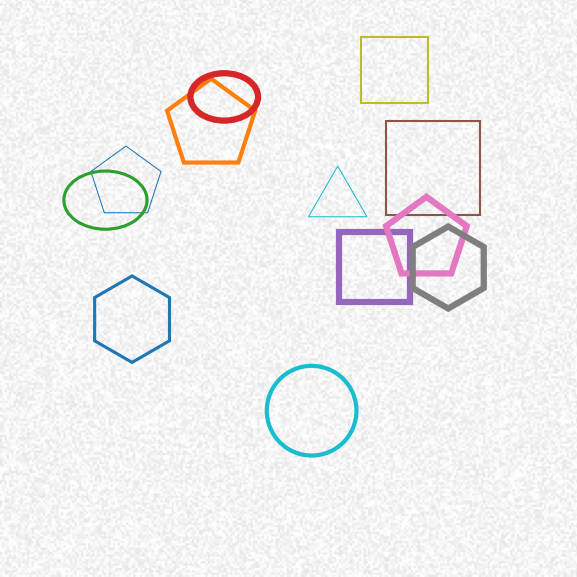[{"shape": "pentagon", "thickness": 0.5, "radius": 0.32, "center": [0.218, 0.682]}, {"shape": "hexagon", "thickness": 1.5, "radius": 0.37, "center": [0.229, 0.446]}, {"shape": "pentagon", "thickness": 2, "radius": 0.4, "center": [0.366, 0.783]}, {"shape": "oval", "thickness": 1.5, "radius": 0.36, "center": [0.183, 0.653]}, {"shape": "oval", "thickness": 3, "radius": 0.29, "center": [0.388, 0.831]}, {"shape": "square", "thickness": 3, "radius": 0.31, "center": [0.648, 0.537]}, {"shape": "square", "thickness": 1, "radius": 0.41, "center": [0.749, 0.709]}, {"shape": "pentagon", "thickness": 3, "radius": 0.37, "center": [0.738, 0.585]}, {"shape": "hexagon", "thickness": 3, "radius": 0.36, "center": [0.776, 0.536]}, {"shape": "square", "thickness": 1, "radius": 0.29, "center": [0.683, 0.878]}, {"shape": "triangle", "thickness": 0.5, "radius": 0.29, "center": [0.585, 0.653]}, {"shape": "circle", "thickness": 2, "radius": 0.39, "center": [0.54, 0.288]}]